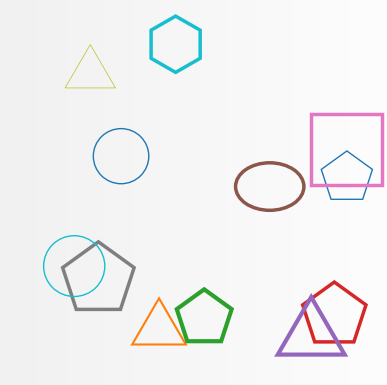[{"shape": "pentagon", "thickness": 1, "radius": 0.35, "center": [0.895, 0.538]}, {"shape": "circle", "thickness": 1, "radius": 0.36, "center": [0.312, 0.594]}, {"shape": "triangle", "thickness": 1.5, "radius": 0.4, "center": [0.41, 0.145]}, {"shape": "pentagon", "thickness": 3, "radius": 0.37, "center": [0.527, 0.174]}, {"shape": "pentagon", "thickness": 2.5, "radius": 0.43, "center": [0.863, 0.181]}, {"shape": "triangle", "thickness": 3, "radius": 0.5, "center": [0.803, 0.129]}, {"shape": "oval", "thickness": 2.5, "radius": 0.44, "center": [0.696, 0.515]}, {"shape": "square", "thickness": 2.5, "radius": 0.46, "center": [0.895, 0.612]}, {"shape": "pentagon", "thickness": 2.5, "radius": 0.49, "center": [0.254, 0.275]}, {"shape": "triangle", "thickness": 0.5, "radius": 0.38, "center": [0.233, 0.809]}, {"shape": "circle", "thickness": 1, "radius": 0.39, "center": [0.192, 0.309]}, {"shape": "hexagon", "thickness": 2.5, "radius": 0.37, "center": [0.453, 0.885]}]